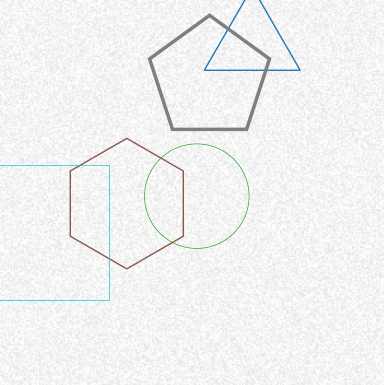[{"shape": "triangle", "thickness": 1, "radius": 0.72, "center": [0.655, 0.889]}, {"shape": "circle", "thickness": 0.5, "radius": 0.68, "center": [0.511, 0.491]}, {"shape": "hexagon", "thickness": 1, "radius": 0.85, "center": [0.329, 0.471]}, {"shape": "pentagon", "thickness": 2.5, "radius": 0.82, "center": [0.544, 0.796]}, {"shape": "square", "thickness": 0.5, "radius": 0.88, "center": [0.107, 0.396]}]